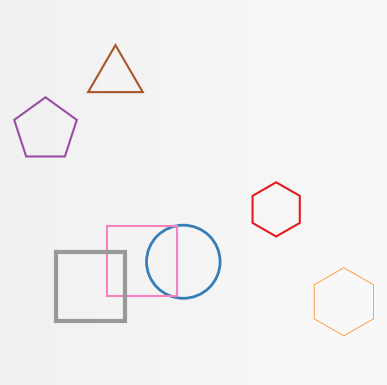[{"shape": "hexagon", "thickness": 1.5, "radius": 0.35, "center": [0.713, 0.456]}, {"shape": "circle", "thickness": 2, "radius": 0.47, "center": [0.473, 0.32]}, {"shape": "pentagon", "thickness": 1.5, "radius": 0.42, "center": [0.117, 0.662]}, {"shape": "hexagon", "thickness": 0.5, "radius": 0.44, "center": [0.887, 0.216]}, {"shape": "triangle", "thickness": 1.5, "radius": 0.41, "center": [0.298, 0.801]}, {"shape": "square", "thickness": 1.5, "radius": 0.46, "center": [0.366, 0.322]}, {"shape": "square", "thickness": 3, "radius": 0.45, "center": [0.234, 0.256]}]